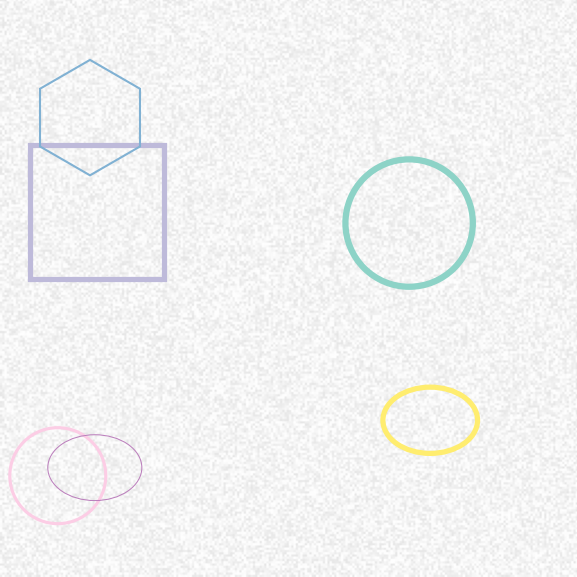[{"shape": "circle", "thickness": 3, "radius": 0.55, "center": [0.708, 0.613]}, {"shape": "square", "thickness": 2.5, "radius": 0.58, "center": [0.168, 0.633]}, {"shape": "hexagon", "thickness": 1, "radius": 0.5, "center": [0.156, 0.795]}, {"shape": "circle", "thickness": 1.5, "radius": 0.42, "center": [0.1, 0.175]}, {"shape": "oval", "thickness": 0.5, "radius": 0.41, "center": [0.164, 0.189]}, {"shape": "oval", "thickness": 2.5, "radius": 0.41, "center": [0.745, 0.271]}]